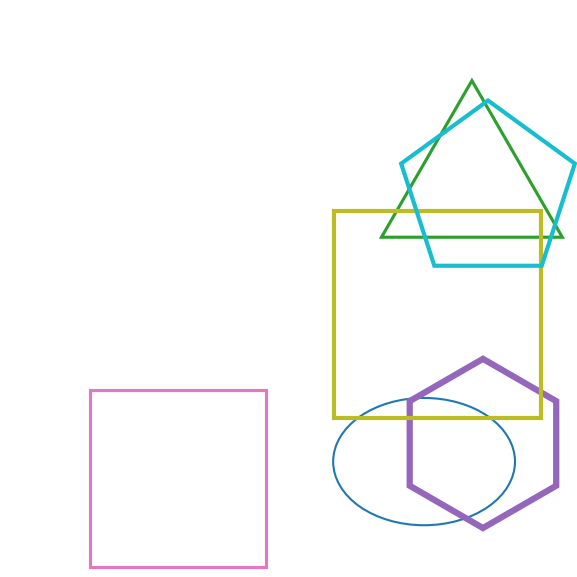[{"shape": "oval", "thickness": 1, "radius": 0.79, "center": [0.734, 0.2]}, {"shape": "triangle", "thickness": 1.5, "radius": 0.9, "center": [0.817, 0.679]}, {"shape": "hexagon", "thickness": 3, "radius": 0.73, "center": [0.836, 0.231]}, {"shape": "square", "thickness": 1.5, "radius": 0.76, "center": [0.308, 0.17]}, {"shape": "square", "thickness": 2, "radius": 0.9, "center": [0.758, 0.455]}, {"shape": "pentagon", "thickness": 2, "radius": 0.79, "center": [0.845, 0.667]}]